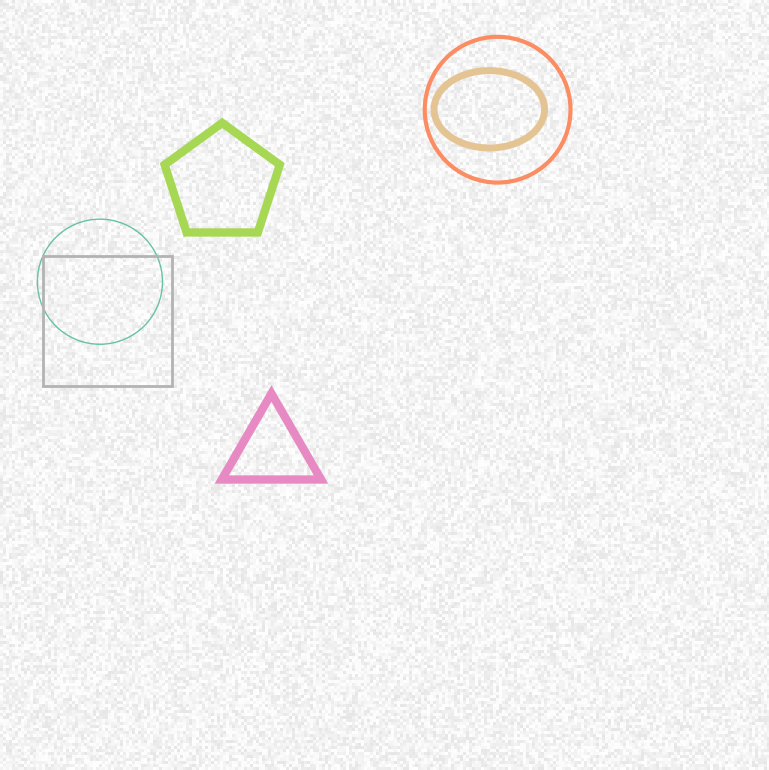[{"shape": "circle", "thickness": 0.5, "radius": 0.41, "center": [0.13, 0.634]}, {"shape": "circle", "thickness": 1.5, "radius": 0.47, "center": [0.646, 0.858]}, {"shape": "triangle", "thickness": 3, "radius": 0.37, "center": [0.353, 0.414]}, {"shape": "pentagon", "thickness": 3, "radius": 0.39, "center": [0.289, 0.762]}, {"shape": "oval", "thickness": 2.5, "radius": 0.36, "center": [0.635, 0.858]}, {"shape": "square", "thickness": 1, "radius": 0.42, "center": [0.14, 0.583]}]